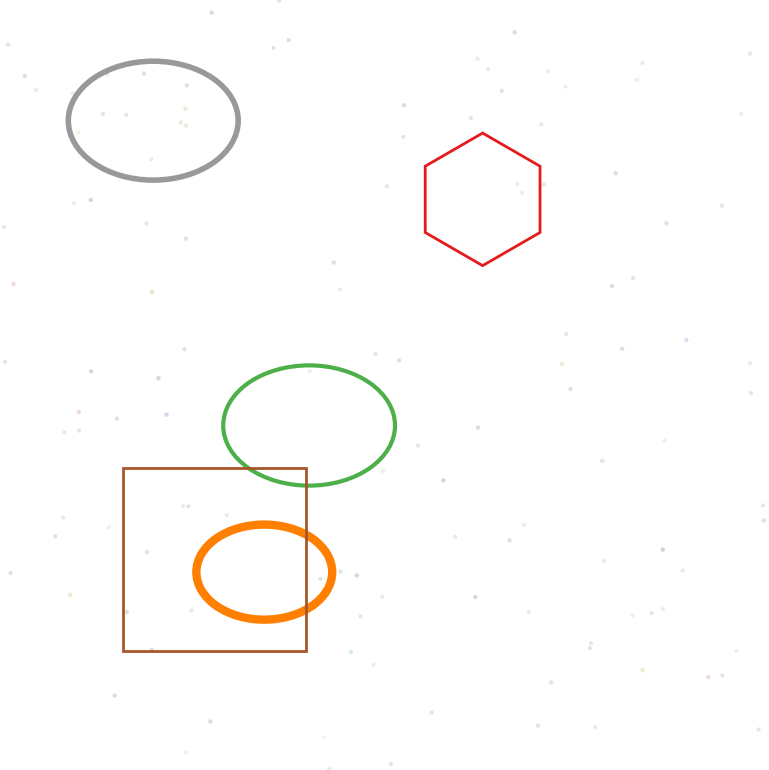[{"shape": "hexagon", "thickness": 1, "radius": 0.43, "center": [0.627, 0.741]}, {"shape": "oval", "thickness": 1.5, "radius": 0.56, "center": [0.401, 0.447]}, {"shape": "oval", "thickness": 3, "radius": 0.44, "center": [0.343, 0.257]}, {"shape": "square", "thickness": 1, "radius": 0.59, "center": [0.279, 0.274]}, {"shape": "oval", "thickness": 2, "radius": 0.55, "center": [0.199, 0.843]}]